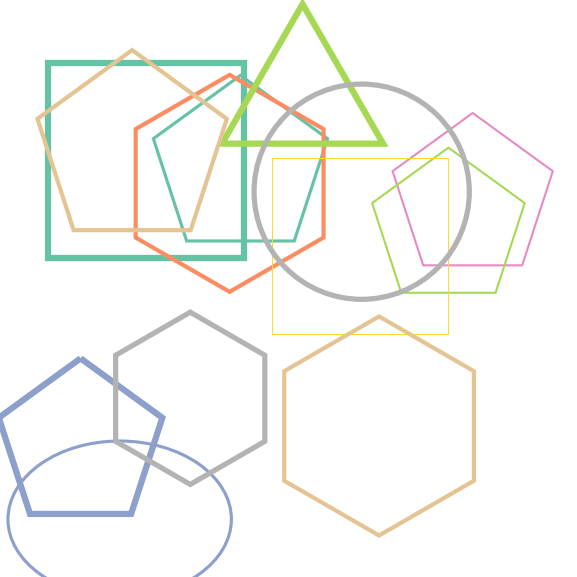[{"shape": "square", "thickness": 3, "radius": 0.85, "center": [0.253, 0.721]}, {"shape": "pentagon", "thickness": 1.5, "radius": 0.79, "center": [0.416, 0.71]}, {"shape": "hexagon", "thickness": 2, "radius": 0.94, "center": [0.398, 0.682]}, {"shape": "pentagon", "thickness": 3, "radius": 0.74, "center": [0.14, 0.23]}, {"shape": "oval", "thickness": 1.5, "radius": 0.97, "center": [0.207, 0.1]}, {"shape": "pentagon", "thickness": 1, "radius": 0.73, "center": [0.819, 0.658]}, {"shape": "triangle", "thickness": 3, "radius": 0.81, "center": [0.524, 0.831]}, {"shape": "pentagon", "thickness": 1, "radius": 0.69, "center": [0.776, 0.605]}, {"shape": "square", "thickness": 0.5, "radius": 0.76, "center": [0.624, 0.573]}, {"shape": "hexagon", "thickness": 2, "radius": 0.95, "center": [0.656, 0.262]}, {"shape": "pentagon", "thickness": 2, "radius": 0.86, "center": [0.229, 0.74]}, {"shape": "circle", "thickness": 2.5, "radius": 0.93, "center": [0.626, 0.667]}, {"shape": "hexagon", "thickness": 2.5, "radius": 0.75, "center": [0.329, 0.309]}]